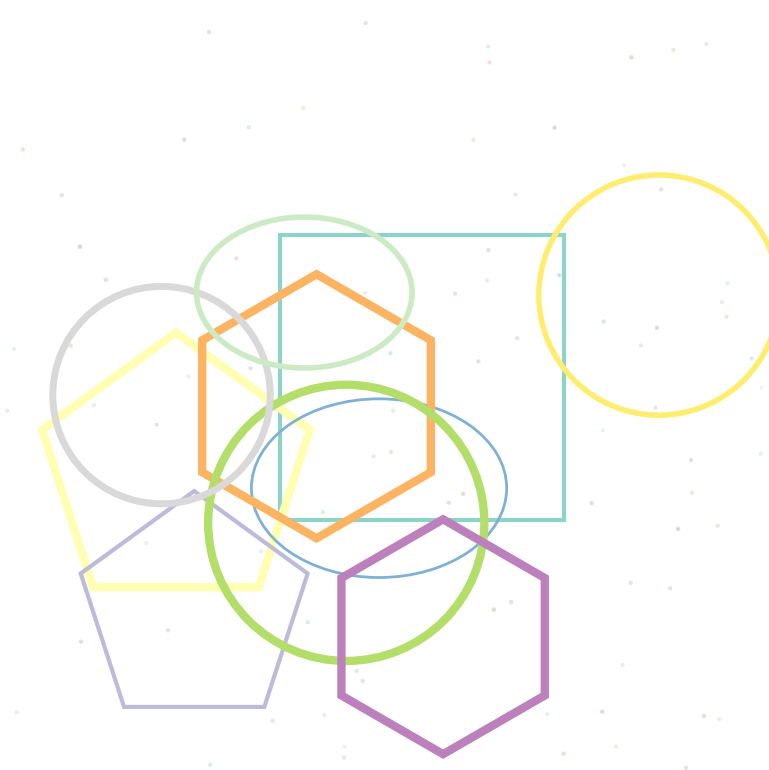[{"shape": "square", "thickness": 1.5, "radius": 0.92, "center": [0.548, 0.51]}, {"shape": "pentagon", "thickness": 3, "radius": 0.91, "center": [0.228, 0.385]}, {"shape": "pentagon", "thickness": 1.5, "radius": 0.77, "center": [0.252, 0.207]}, {"shape": "oval", "thickness": 1, "radius": 0.83, "center": [0.492, 0.366]}, {"shape": "hexagon", "thickness": 3, "radius": 0.86, "center": [0.411, 0.472]}, {"shape": "circle", "thickness": 3, "radius": 0.9, "center": [0.45, 0.321]}, {"shape": "circle", "thickness": 2.5, "radius": 0.71, "center": [0.21, 0.487]}, {"shape": "hexagon", "thickness": 3, "radius": 0.76, "center": [0.575, 0.173]}, {"shape": "oval", "thickness": 2, "radius": 0.7, "center": [0.395, 0.62]}, {"shape": "circle", "thickness": 2, "radius": 0.78, "center": [0.856, 0.617]}]